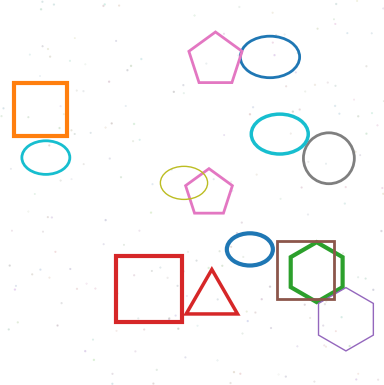[{"shape": "oval", "thickness": 3, "radius": 0.3, "center": [0.649, 0.352]}, {"shape": "oval", "thickness": 2, "radius": 0.39, "center": [0.701, 0.852]}, {"shape": "square", "thickness": 3, "radius": 0.35, "center": [0.105, 0.716]}, {"shape": "hexagon", "thickness": 3, "radius": 0.39, "center": [0.822, 0.293]}, {"shape": "triangle", "thickness": 2.5, "radius": 0.39, "center": [0.55, 0.223]}, {"shape": "square", "thickness": 3, "radius": 0.43, "center": [0.388, 0.25]}, {"shape": "hexagon", "thickness": 1, "radius": 0.41, "center": [0.899, 0.171]}, {"shape": "square", "thickness": 2, "radius": 0.37, "center": [0.794, 0.298]}, {"shape": "pentagon", "thickness": 2, "radius": 0.36, "center": [0.56, 0.844]}, {"shape": "pentagon", "thickness": 2, "radius": 0.32, "center": [0.543, 0.498]}, {"shape": "circle", "thickness": 2, "radius": 0.33, "center": [0.854, 0.589]}, {"shape": "oval", "thickness": 1, "radius": 0.31, "center": [0.478, 0.525]}, {"shape": "oval", "thickness": 2, "radius": 0.31, "center": [0.119, 0.591]}, {"shape": "oval", "thickness": 2.5, "radius": 0.37, "center": [0.727, 0.652]}]